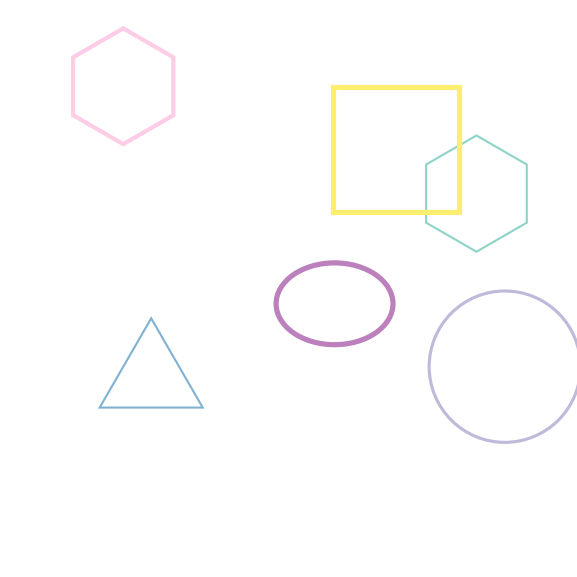[{"shape": "hexagon", "thickness": 1, "radius": 0.5, "center": [0.825, 0.664]}, {"shape": "circle", "thickness": 1.5, "radius": 0.66, "center": [0.874, 0.364]}, {"shape": "triangle", "thickness": 1, "radius": 0.52, "center": [0.262, 0.345]}, {"shape": "hexagon", "thickness": 2, "radius": 0.5, "center": [0.213, 0.85]}, {"shape": "oval", "thickness": 2.5, "radius": 0.51, "center": [0.579, 0.473]}, {"shape": "square", "thickness": 2.5, "radius": 0.55, "center": [0.686, 0.74]}]